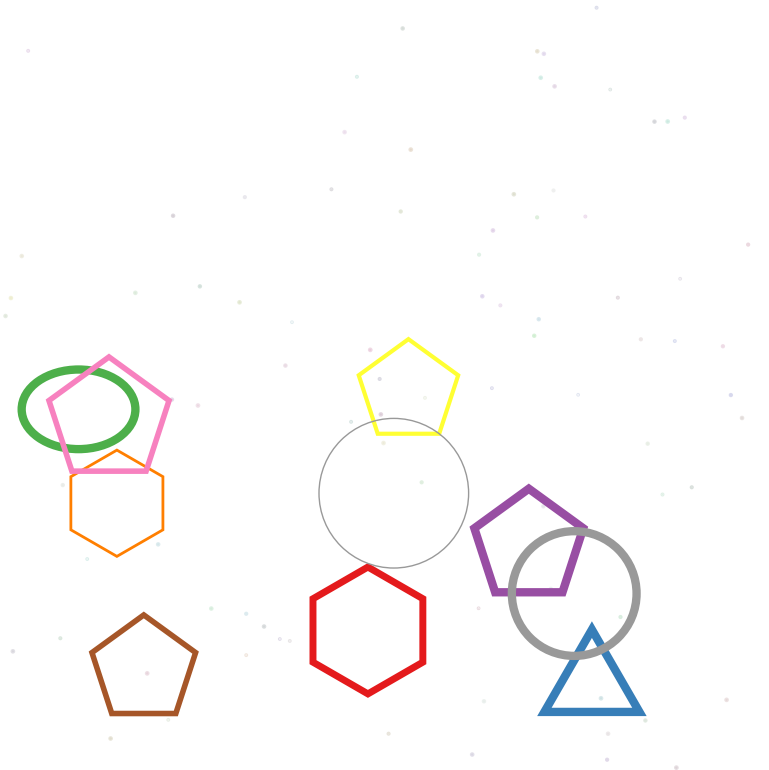[{"shape": "hexagon", "thickness": 2.5, "radius": 0.41, "center": [0.478, 0.181]}, {"shape": "triangle", "thickness": 3, "radius": 0.36, "center": [0.769, 0.111]}, {"shape": "oval", "thickness": 3, "radius": 0.37, "center": [0.102, 0.468]}, {"shape": "pentagon", "thickness": 3, "radius": 0.37, "center": [0.687, 0.291]}, {"shape": "hexagon", "thickness": 1, "radius": 0.35, "center": [0.152, 0.346]}, {"shape": "pentagon", "thickness": 1.5, "radius": 0.34, "center": [0.53, 0.492]}, {"shape": "pentagon", "thickness": 2, "radius": 0.35, "center": [0.187, 0.131]}, {"shape": "pentagon", "thickness": 2, "radius": 0.41, "center": [0.142, 0.454]}, {"shape": "circle", "thickness": 3, "radius": 0.4, "center": [0.746, 0.229]}, {"shape": "circle", "thickness": 0.5, "radius": 0.49, "center": [0.511, 0.359]}]